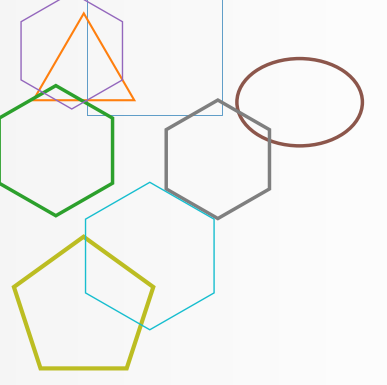[{"shape": "square", "thickness": 0.5, "radius": 0.87, "center": [0.398, 0.875]}, {"shape": "triangle", "thickness": 1.5, "radius": 0.75, "center": [0.216, 0.815]}, {"shape": "hexagon", "thickness": 2.5, "radius": 0.84, "center": [0.144, 0.609]}, {"shape": "hexagon", "thickness": 1, "radius": 0.76, "center": [0.185, 0.868]}, {"shape": "oval", "thickness": 2.5, "radius": 0.81, "center": [0.773, 0.734]}, {"shape": "hexagon", "thickness": 2.5, "radius": 0.77, "center": [0.562, 0.586]}, {"shape": "pentagon", "thickness": 3, "radius": 0.95, "center": [0.216, 0.196]}, {"shape": "hexagon", "thickness": 1, "radius": 0.96, "center": [0.387, 0.335]}]